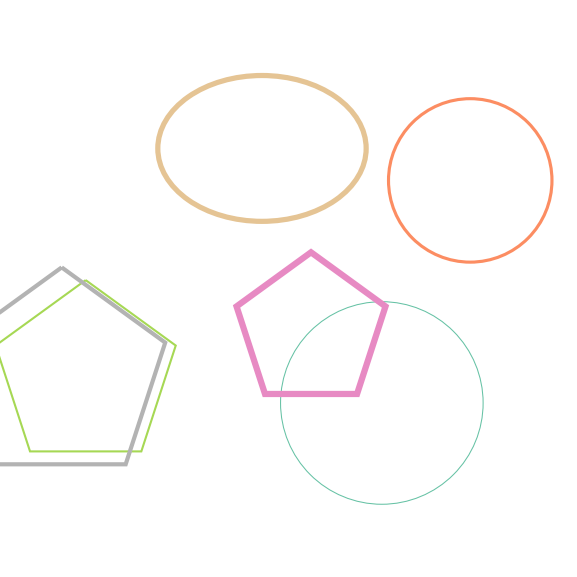[{"shape": "circle", "thickness": 0.5, "radius": 0.88, "center": [0.661, 0.301]}, {"shape": "circle", "thickness": 1.5, "radius": 0.71, "center": [0.814, 0.687]}, {"shape": "pentagon", "thickness": 3, "radius": 0.68, "center": [0.539, 0.427]}, {"shape": "pentagon", "thickness": 1, "radius": 0.82, "center": [0.148, 0.35]}, {"shape": "oval", "thickness": 2.5, "radius": 0.9, "center": [0.454, 0.742]}, {"shape": "pentagon", "thickness": 2, "radius": 0.94, "center": [0.107, 0.348]}]